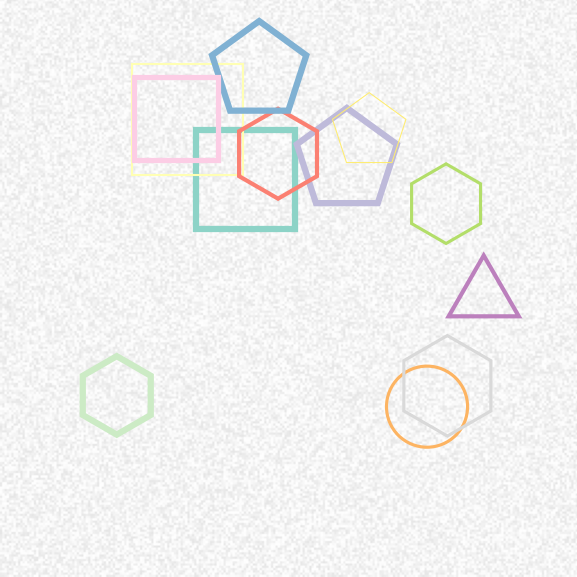[{"shape": "square", "thickness": 3, "radius": 0.43, "center": [0.426, 0.689]}, {"shape": "square", "thickness": 1, "radius": 0.48, "center": [0.325, 0.793]}, {"shape": "pentagon", "thickness": 3, "radius": 0.46, "center": [0.601, 0.721]}, {"shape": "hexagon", "thickness": 2, "radius": 0.39, "center": [0.481, 0.733]}, {"shape": "pentagon", "thickness": 3, "radius": 0.43, "center": [0.449, 0.877]}, {"shape": "circle", "thickness": 1.5, "radius": 0.35, "center": [0.739, 0.295]}, {"shape": "hexagon", "thickness": 1.5, "radius": 0.34, "center": [0.772, 0.646]}, {"shape": "square", "thickness": 2.5, "radius": 0.36, "center": [0.305, 0.794]}, {"shape": "hexagon", "thickness": 1.5, "radius": 0.44, "center": [0.775, 0.331]}, {"shape": "triangle", "thickness": 2, "radius": 0.35, "center": [0.838, 0.486]}, {"shape": "hexagon", "thickness": 3, "radius": 0.34, "center": [0.202, 0.314]}, {"shape": "pentagon", "thickness": 0.5, "radius": 0.33, "center": [0.639, 0.772]}]